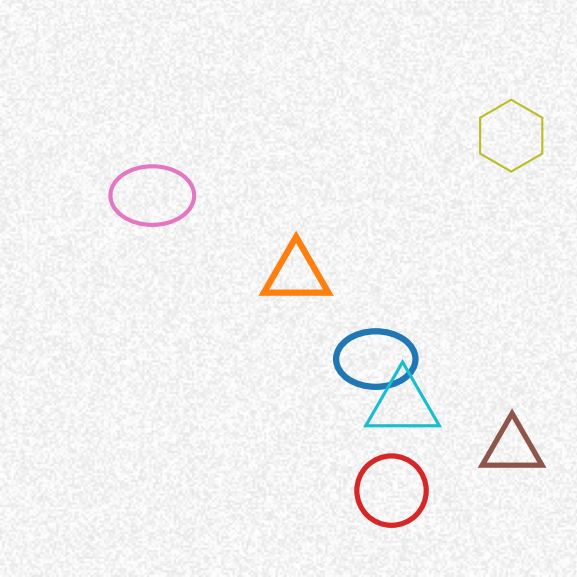[{"shape": "oval", "thickness": 3, "radius": 0.34, "center": [0.651, 0.377]}, {"shape": "triangle", "thickness": 3, "radius": 0.32, "center": [0.513, 0.525]}, {"shape": "circle", "thickness": 2.5, "radius": 0.3, "center": [0.678, 0.15]}, {"shape": "triangle", "thickness": 2.5, "radius": 0.3, "center": [0.887, 0.223]}, {"shape": "oval", "thickness": 2, "radius": 0.36, "center": [0.264, 0.66]}, {"shape": "hexagon", "thickness": 1, "radius": 0.31, "center": [0.885, 0.764]}, {"shape": "triangle", "thickness": 1.5, "radius": 0.37, "center": [0.697, 0.299]}]